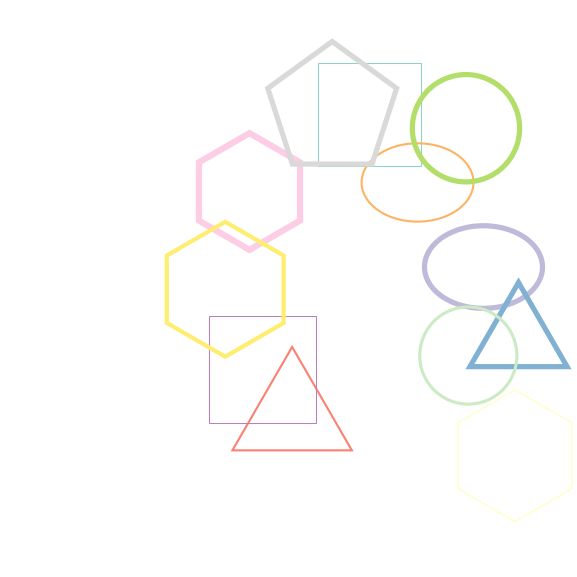[{"shape": "square", "thickness": 0.5, "radius": 0.45, "center": [0.64, 0.802]}, {"shape": "hexagon", "thickness": 0.5, "radius": 0.57, "center": [0.892, 0.21]}, {"shape": "oval", "thickness": 2.5, "radius": 0.51, "center": [0.837, 0.537]}, {"shape": "triangle", "thickness": 1, "radius": 0.6, "center": [0.506, 0.279]}, {"shape": "triangle", "thickness": 2.5, "radius": 0.49, "center": [0.898, 0.413]}, {"shape": "oval", "thickness": 1, "radius": 0.48, "center": [0.723, 0.683]}, {"shape": "circle", "thickness": 2.5, "radius": 0.46, "center": [0.807, 0.777]}, {"shape": "hexagon", "thickness": 3, "radius": 0.51, "center": [0.432, 0.668]}, {"shape": "pentagon", "thickness": 2.5, "radius": 0.59, "center": [0.575, 0.81]}, {"shape": "square", "thickness": 0.5, "radius": 0.46, "center": [0.454, 0.36]}, {"shape": "circle", "thickness": 1.5, "radius": 0.42, "center": [0.811, 0.383]}, {"shape": "hexagon", "thickness": 2, "radius": 0.58, "center": [0.39, 0.498]}]